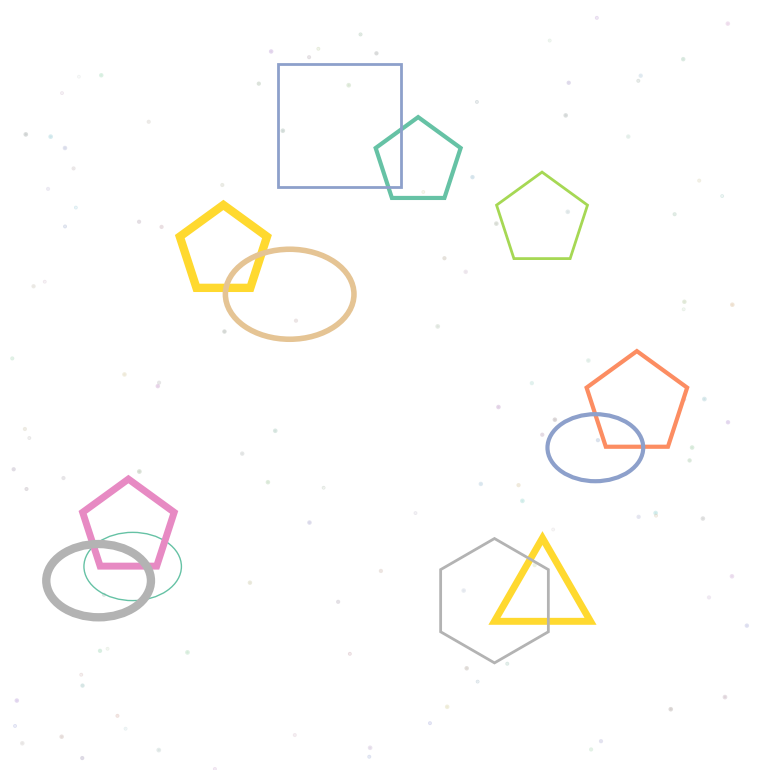[{"shape": "pentagon", "thickness": 1.5, "radius": 0.29, "center": [0.543, 0.79]}, {"shape": "oval", "thickness": 0.5, "radius": 0.32, "center": [0.172, 0.264]}, {"shape": "pentagon", "thickness": 1.5, "radius": 0.34, "center": [0.827, 0.475]}, {"shape": "oval", "thickness": 1.5, "radius": 0.31, "center": [0.773, 0.419]}, {"shape": "square", "thickness": 1, "radius": 0.4, "center": [0.441, 0.837]}, {"shape": "pentagon", "thickness": 2.5, "radius": 0.31, "center": [0.167, 0.315]}, {"shape": "pentagon", "thickness": 1, "radius": 0.31, "center": [0.704, 0.714]}, {"shape": "pentagon", "thickness": 3, "radius": 0.3, "center": [0.29, 0.674]}, {"shape": "triangle", "thickness": 2.5, "radius": 0.36, "center": [0.705, 0.229]}, {"shape": "oval", "thickness": 2, "radius": 0.42, "center": [0.376, 0.618]}, {"shape": "oval", "thickness": 3, "radius": 0.34, "center": [0.128, 0.246]}, {"shape": "hexagon", "thickness": 1, "radius": 0.4, "center": [0.642, 0.22]}]